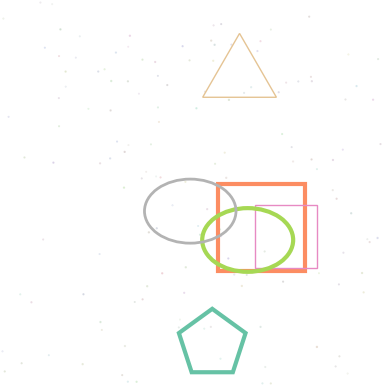[{"shape": "pentagon", "thickness": 3, "radius": 0.46, "center": [0.551, 0.107]}, {"shape": "square", "thickness": 3, "radius": 0.56, "center": [0.679, 0.41]}, {"shape": "square", "thickness": 1, "radius": 0.41, "center": [0.744, 0.386]}, {"shape": "oval", "thickness": 3, "radius": 0.59, "center": [0.643, 0.377]}, {"shape": "triangle", "thickness": 1, "radius": 0.55, "center": [0.622, 0.803]}, {"shape": "oval", "thickness": 2, "radius": 0.59, "center": [0.494, 0.452]}]